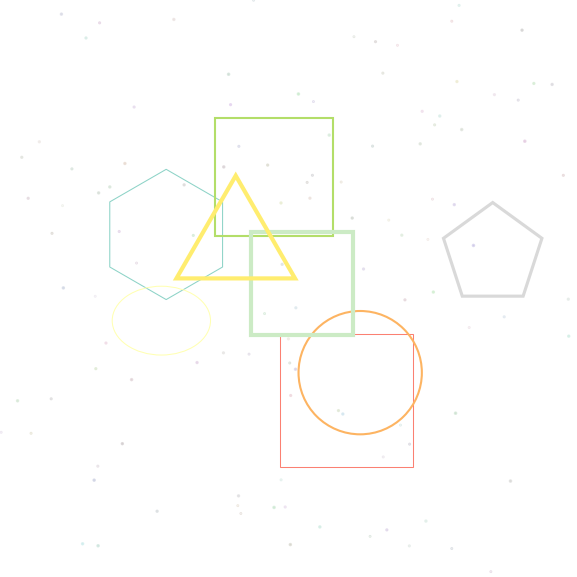[{"shape": "hexagon", "thickness": 0.5, "radius": 0.56, "center": [0.288, 0.593]}, {"shape": "oval", "thickness": 0.5, "radius": 0.43, "center": [0.279, 0.444]}, {"shape": "square", "thickness": 0.5, "radius": 0.58, "center": [0.6, 0.306]}, {"shape": "circle", "thickness": 1, "radius": 0.53, "center": [0.624, 0.354]}, {"shape": "square", "thickness": 1, "radius": 0.51, "center": [0.475, 0.693]}, {"shape": "pentagon", "thickness": 1.5, "radius": 0.45, "center": [0.853, 0.559]}, {"shape": "square", "thickness": 2, "radius": 0.44, "center": [0.522, 0.508]}, {"shape": "triangle", "thickness": 2, "radius": 0.59, "center": [0.408, 0.576]}]